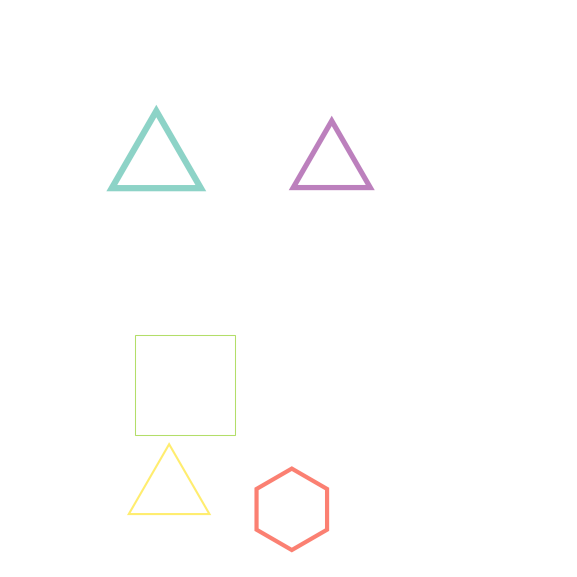[{"shape": "triangle", "thickness": 3, "radius": 0.45, "center": [0.271, 0.718]}, {"shape": "hexagon", "thickness": 2, "radius": 0.35, "center": [0.505, 0.117]}, {"shape": "square", "thickness": 0.5, "radius": 0.43, "center": [0.321, 0.332]}, {"shape": "triangle", "thickness": 2.5, "radius": 0.38, "center": [0.574, 0.713]}, {"shape": "triangle", "thickness": 1, "radius": 0.4, "center": [0.293, 0.149]}]